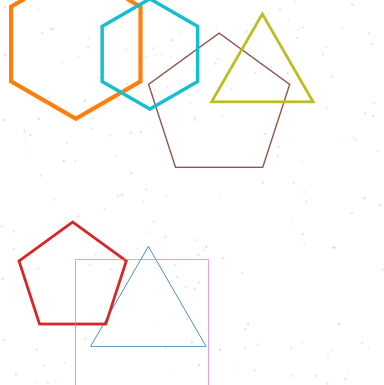[{"shape": "triangle", "thickness": 0.5, "radius": 0.87, "center": [0.385, 0.187]}, {"shape": "hexagon", "thickness": 3, "radius": 0.97, "center": [0.197, 0.886]}, {"shape": "pentagon", "thickness": 2, "radius": 0.73, "center": [0.189, 0.277]}, {"shape": "pentagon", "thickness": 1, "radius": 0.96, "center": [0.569, 0.721]}, {"shape": "square", "thickness": 0.5, "radius": 0.86, "center": [0.367, 0.156]}, {"shape": "triangle", "thickness": 2, "radius": 0.76, "center": [0.681, 0.812]}, {"shape": "hexagon", "thickness": 2.5, "radius": 0.72, "center": [0.389, 0.86]}]